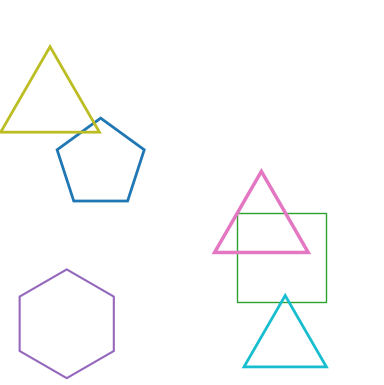[{"shape": "pentagon", "thickness": 2, "radius": 0.59, "center": [0.261, 0.574]}, {"shape": "square", "thickness": 1, "radius": 0.58, "center": [0.732, 0.331]}, {"shape": "hexagon", "thickness": 1.5, "radius": 0.71, "center": [0.173, 0.159]}, {"shape": "triangle", "thickness": 2.5, "radius": 0.7, "center": [0.679, 0.414]}, {"shape": "triangle", "thickness": 2, "radius": 0.74, "center": [0.13, 0.731]}, {"shape": "triangle", "thickness": 2, "radius": 0.62, "center": [0.741, 0.109]}]